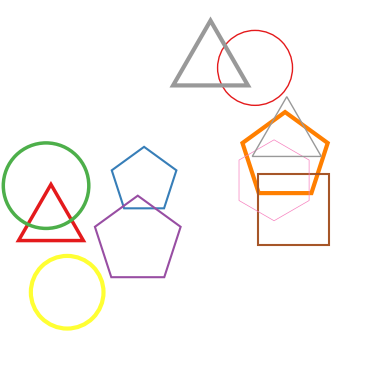[{"shape": "triangle", "thickness": 2.5, "radius": 0.49, "center": [0.132, 0.424]}, {"shape": "circle", "thickness": 1, "radius": 0.49, "center": [0.662, 0.824]}, {"shape": "pentagon", "thickness": 1.5, "radius": 0.44, "center": [0.374, 0.53]}, {"shape": "circle", "thickness": 2.5, "radius": 0.56, "center": [0.12, 0.518]}, {"shape": "pentagon", "thickness": 1.5, "radius": 0.59, "center": [0.358, 0.375]}, {"shape": "pentagon", "thickness": 3, "radius": 0.58, "center": [0.74, 0.593]}, {"shape": "circle", "thickness": 3, "radius": 0.47, "center": [0.174, 0.241]}, {"shape": "square", "thickness": 1.5, "radius": 0.47, "center": [0.763, 0.456]}, {"shape": "hexagon", "thickness": 0.5, "radius": 0.53, "center": [0.712, 0.532]}, {"shape": "triangle", "thickness": 1, "radius": 0.52, "center": [0.745, 0.645]}, {"shape": "triangle", "thickness": 3, "radius": 0.56, "center": [0.547, 0.834]}]